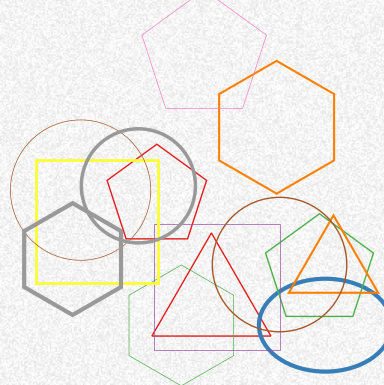[{"shape": "pentagon", "thickness": 1, "radius": 0.68, "center": [0.407, 0.489]}, {"shape": "triangle", "thickness": 1, "radius": 0.89, "center": [0.549, 0.216]}, {"shape": "oval", "thickness": 3, "radius": 0.86, "center": [0.845, 0.155]}, {"shape": "pentagon", "thickness": 1, "radius": 0.74, "center": [0.83, 0.297]}, {"shape": "hexagon", "thickness": 0.5, "radius": 0.78, "center": [0.471, 0.155]}, {"shape": "square", "thickness": 0.5, "radius": 0.82, "center": [0.563, 0.254]}, {"shape": "triangle", "thickness": 1.5, "radius": 0.67, "center": [0.866, 0.307]}, {"shape": "hexagon", "thickness": 1.5, "radius": 0.86, "center": [0.718, 0.67]}, {"shape": "square", "thickness": 2, "radius": 0.79, "center": [0.252, 0.425]}, {"shape": "circle", "thickness": 1, "radius": 0.87, "center": [0.726, 0.313]}, {"shape": "circle", "thickness": 0.5, "radius": 0.91, "center": [0.209, 0.506]}, {"shape": "pentagon", "thickness": 0.5, "radius": 0.85, "center": [0.53, 0.856]}, {"shape": "hexagon", "thickness": 3, "radius": 0.73, "center": [0.189, 0.327]}, {"shape": "circle", "thickness": 2.5, "radius": 0.74, "center": [0.359, 0.517]}]